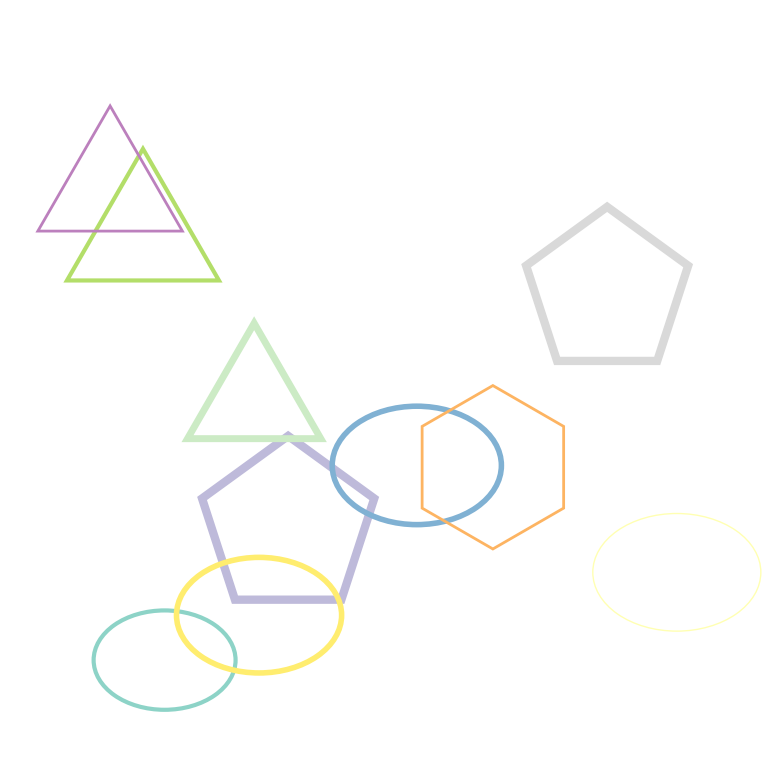[{"shape": "oval", "thickness": 1.5, "radius": 0.46, "center": [0.214, 0.143]}, {"shape": "oval", "thickness": 0.5, "radius": 0.55, "center": [0.879, 0.257]}, {"shape": "pentagon", "thickness": 3, "radius": 0.59, "center": [0.374, 0.316]}, {"shape": "oval", "thickness": 2, "radius": 0.55, "center": [0.541, 0.396]}, {"shape": "hexagon", "thickness": 1, "radius": 0.53, "center": [0.64, 0.393]}, {"shape": "triangle", "thickness": 1.5, "radius": 0.57, "center": [0.186, 0.693]}, {"shape": "pentagon", "thickness": 3, "radius": 0.55, "center": [0.788, 0.621]}, {"shape": "triangle", "thickness": 1, "radius": 0.54, "center": [0.143, 0.754]}, {"shape": "triangle", "thickness": 2.5, "radius": 0.5, "center": [0.33, 0.48]}, {"shape": "oval", "thickness": 2, "radius": 0.54, "center": [0.336, 0.201]}]